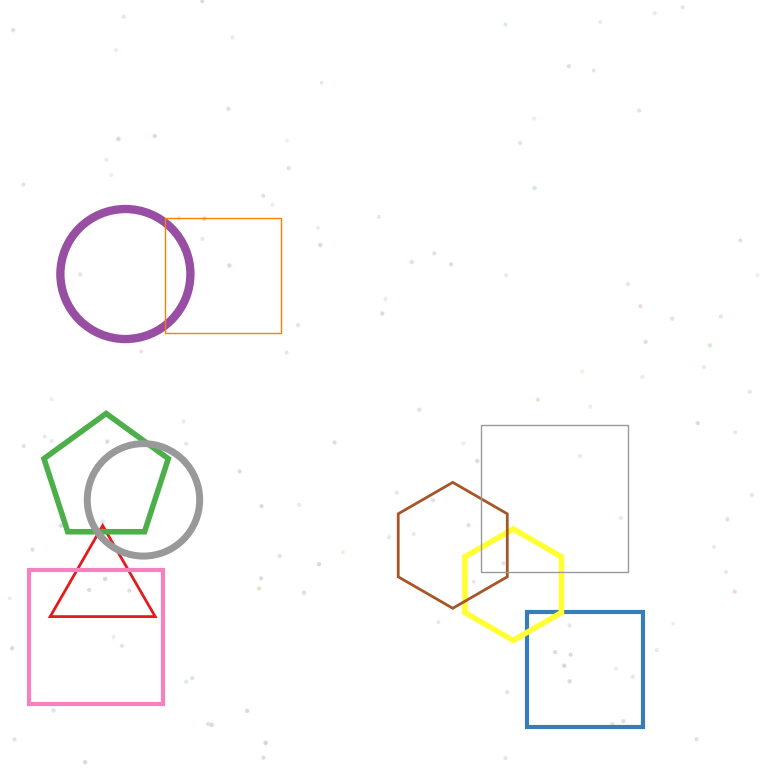[{"shape": "triangle", "thickness": 1, "radius": 0.39, "center": [0.133, 0.239]}, {"shape": "square", "thickness": 1.5, "radius": 0.37, "center": [0.76, 0.131]}, {"shape": "pentagon", "thickness": 2, "radius": 0.42, "center": [0.138, 0.378]}, {"shape": "circle", "thickness": 3, "radius": 0.42, "center": [0.163, 0.644]}, {"shape": "square", "thickness": 0.5, "radius": 0.38, "center": [0.29, 0.642]}, {"shape": "hexagon", "thickness": 2, "radius": 0.36, "center": [0.666, 0.241]}, {"shape": "hexagon", "thickness": 1, "radius": 0.41, "center": [0.588, 0.292]}, {"shape": "square", "thickness": 1.5, "radius": 0.43, "center": [0.125, 0.173]}, {"shape": "square", "thickness": 0.5, "radius": 0.48, "center": [0.72, 0.352]}, {"shape": "circle", "thickness": 2.5, "radius": 0.37, "center": [0.186, 0.351]}]